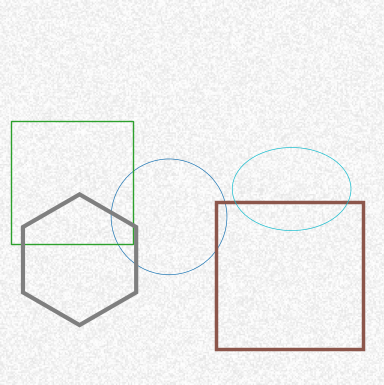[{"shape": "circle", "thickness": 0.5, "radius": 0.75, "center": [0.439, 0.437]}, {"shape": "square", "thickness": 1, "radius": 0.79, "center": [0.187, 0.526]}, {"shape": "square", "thickness": 2.5, "radius": 0.95, "center": [0.753, 0.285]}, {"shape": "hexagon", "thickness": 3, "radius": 0.85, "center": [0.207, 0.325]}, {"shape": "oval", "thickness": 0.5, "radius": 0.77, "center": [0.757, 0.509]}]